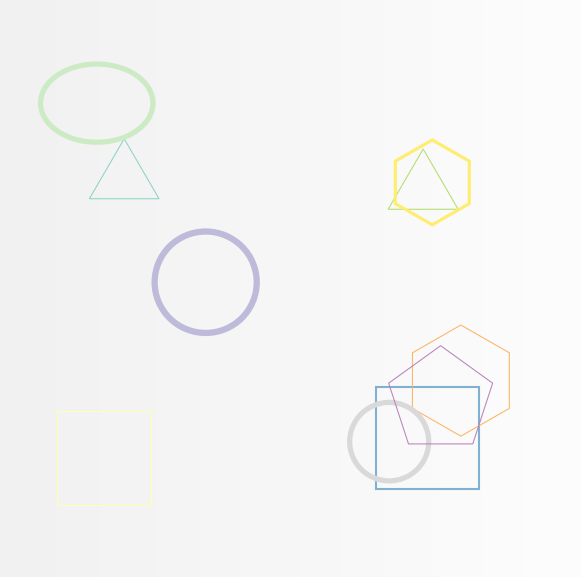[{"shape": "triangle", "thickness": 0.5, "radius": 0.35, "center": [0.214, 0.69]}, {"shape": "square", "thickness": 0.5, "radius": 0.41, "center": [0.179, 0.207]}, {"shape": "circle", "thickness": 3, "radius": 0.44, "center": [0.354, 0.51]}, {"shape": "square", "thickness": 1, "radius": 0.44, "center": [0.736, 0.24]}, {"shape": "hexagon", "thickness": 0.5, "radius": 0.48, "center": [0.793, 0.34]}, {"shape": "triangle", "thickness": 0.5, "radius": 0.35, "center": [0.728, 0.672]}, {"shape": "circle", "thickness": 2.5, "radius": 0.34, "center": [0.67, 0.234]}, {"shape": "pentagon", "thickness": 0.5, "radius": 0.47, "center": [0.758, 0.307]}, {"shape": "oval", "thickness": 2.5, "radius": 0.48, "center": [0.166, 0.821]}, {"shape": "hexagon", "thickness": 1.5, "radius": 0.37, "center": [0.744, 0.683]}]